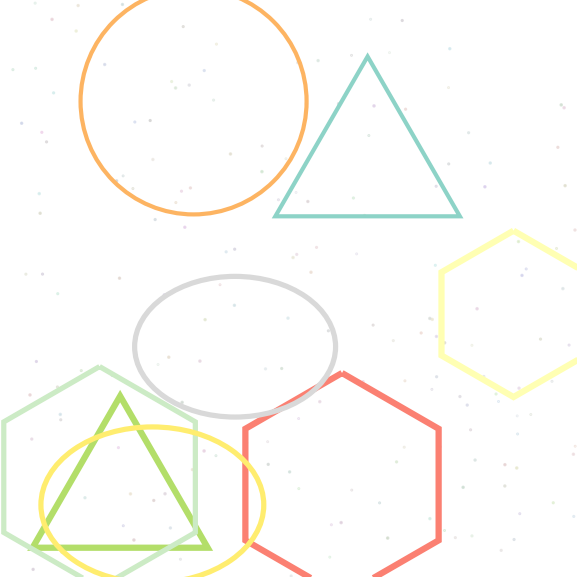[{"shape": "triangle", "thickness": 2, "radius": 0.92, "center": [0.637, 0.717]}, {"shape": "hexagon", "thickness": 3, "radius": 0.72, "center": [0.889, 0.456]}, {"shape": "hexagon", "thickness": 3, "radius": 0.97, "center": [0.592, 0.16]}, {"shape": "circle", "thickness": 2, "radius": 0.98, "center": [0.335, 0.824]}, {"shape": "triangle", "thickness": 3, "radius": 0.88, "center": [0.208, 0.138]}, {"shape": "oval", "thickness": 2.5, "radius": 0.87, "center": [0.407, 0.399]}, {"shape": "hexagon", "thickness": 2.5, "radius": 0.96, "center": [0.172, 0.173]}, {"shape": "oval", "thickness": 2.5, "radius": 0.96, "center": [0.264, 0.125]}]